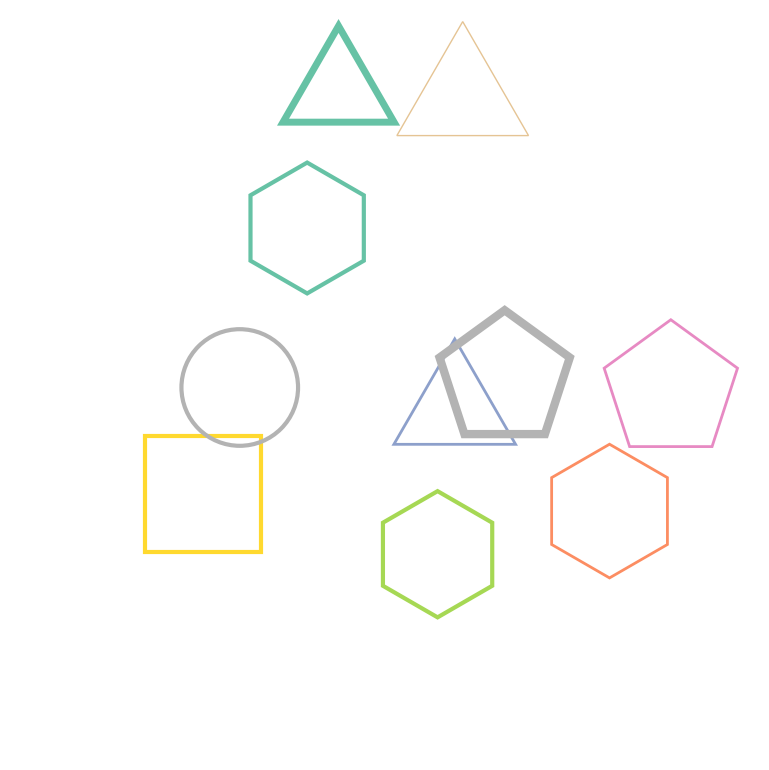[{"shape": "triangle", "thickness": 2.5, "radius": 0.42, "center": [0.44, 0.883]}, {"shape": "hexagon", "thickness": 1.5, "radius": 0.42, "center": [0.399, 0.704]}, {"shape": "hexagon", "thickness": 1, "radius": 0.43, "center": [0.792, 0.336]}, {"shape": "triangle", "thickness": 1, "radius": 0.46, "center": [0.591, 0.469]}, {"shape": "pentagon", "thickness": 1, "radius": 0.46, "center": [0.871, 0.494]}, {"shape": "hexagon", "thickness": 1.5, "radius": 0.41, "center": [0.568, 0.28]}, {"shape": "square", "thickness": 1.5, "radius": 0.38, "center": [0.264, 0.358]}, {"shape": "triangle", "thickness": 0.5, "radius": 0.49, "center": [0.601, 0.873]}, {"shape": "pentagon", "thickness": 3, "radius": 0.44, "center": [0.655, 0.508]}, {"shape": "circle", "thickness": 1.5, "radius": 0.38, "center": [0.311, 0.497]}]